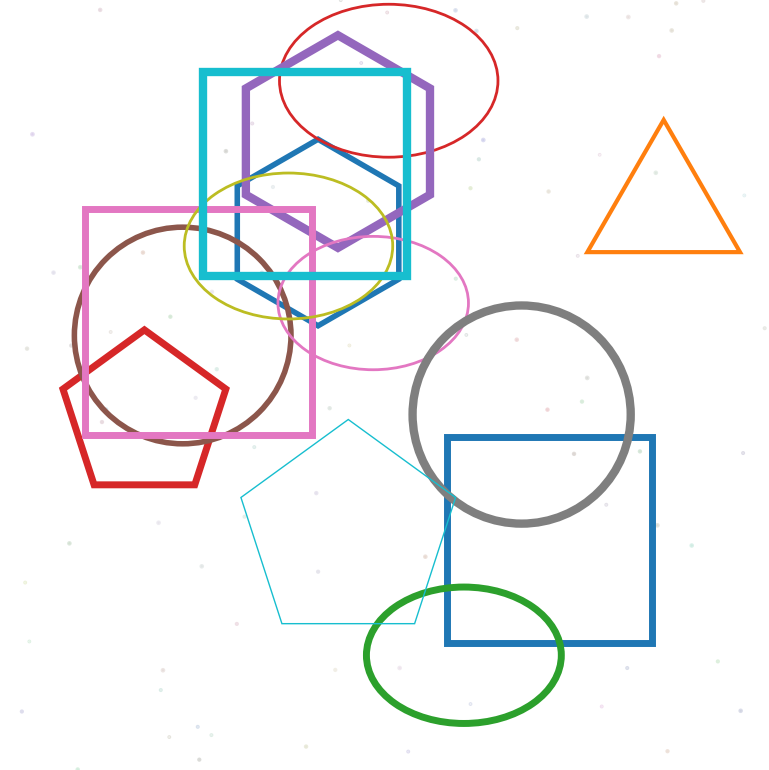[{"shape": "hexagon", "thickness": 2, "radius": 0.61, "center": [0.413, 0.698]}, {"shape": "square", "thickness": 2.5, "radius": 0.67, "center": [0.714, 0.299]}, {"shape": "triangle", "thickness": 1.5, "radius": 0.57, "center": [0.862, 0.73]}, {"shape": "oval", "thickness": 2.5, "radius": 0.63, "center": [0.602, 0.149]}, {"shape": "oval", "thickness": 1, "radius": 0.71, "center": [0.505, 0.895]}, {"shape": "pentagon", "thickness": 2.5, "radius": 0.56, "center": [0.188, 0.46]}, {"shape": "hexagon", "thickness": 3, "radius": 0.69, "center": [0.439, 0.816]}, {"shape": "circle", "thickness": 2, "radius": 0.7, "center": [0.237, 0.564]}, {"shape": "oval", "thickness": 1, "radius": 0.62, "center": [0.485, 0.606]}, {"shape": "square", "thickness": 2.5, "radius": 0.74, "center": [0.258, 0.582]}, {"shape": "circle", "thickness": 3, "radius": 0.71, "center": [0.677, 0.462]}, {"shape": "oval", "thickness": 1, "radius": 0.68, "center": [0.375, 0.681]}, {"shape": "pentagon", "thickness": 0.5, "radius": 0.73, "center": [0.452, 0.309]}, {"shape": "square", "thickness": 3, "radius": 0.66, "center": [0.396, 0.774]}]